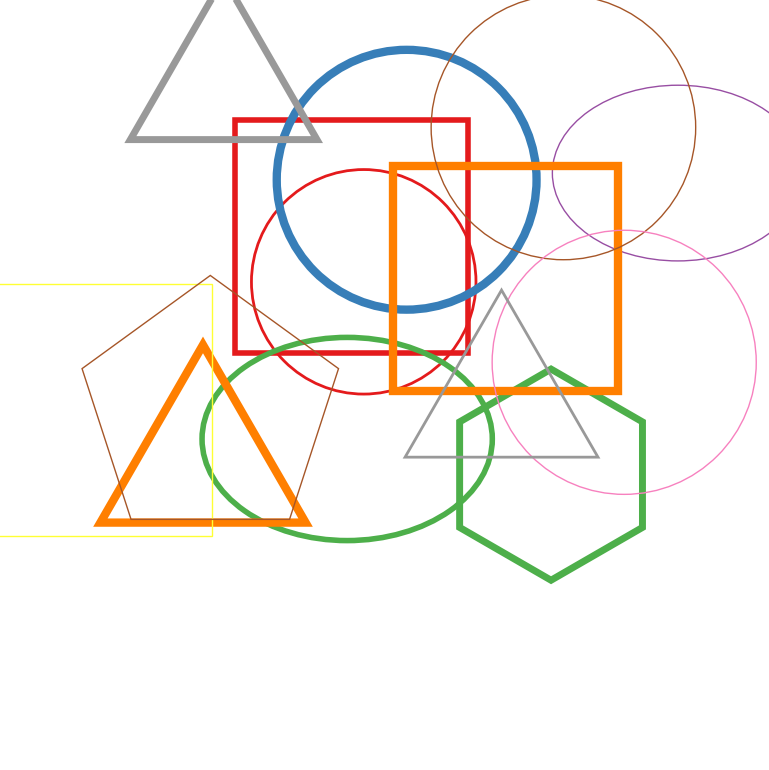[{"shape": "square", "thickness": 2, "radius": 0.76, "center": [0.456, 0.692]}, {"shape": "circle", "thickness": 1, "radius": 0.73, "center": [0.472, 0.634]}, {"shape": "circle", "thickness": 3, "radius": 0.84, "center": [0.528, 0.767]}, {"shape": "oval", "thickness": 2, "radius": 0.94, "center": [0.451, 0.43]}, {"shape": "hexagon", "thickness": 2.5, "radius": 0.69, "center": [0.716, 0.384]}, {"shape": "oval", "thickness": 0.5, "radius": 0.81, "center": [0.88, 0.775]}, {"shape": "triangle", "thickness": 3, "radius": 0.77, "center": [0.264, 0.398]}, {"shape": "square", "thickness": 3, "radius": 0.73, "center": [0.657, 0.638]}, {"shape": "square", "thickness": 0.5, "radius": 0.82, "center": [0.113, 0.467]}, {"shape": "circle", "thickness": 0.5, "radius": 0.86, "center": [0.732, 0.834]}, {"shape": "pentagon", "thickness": 0.5, "radius": 0.88, "center": [0.273, 0.467]}, {"shape": "circle", "thickness": 0.5, "radius": 0.86, "center": [0.811, 0.529]}, {"shape": "triangle", "thickness": 2.5, "radius": 0.7, "center": [0.29, 0.889]}, {"shape": "triangle", "thickness": 1, "radius": 0.72, "center": [0.651, 0.479]}]